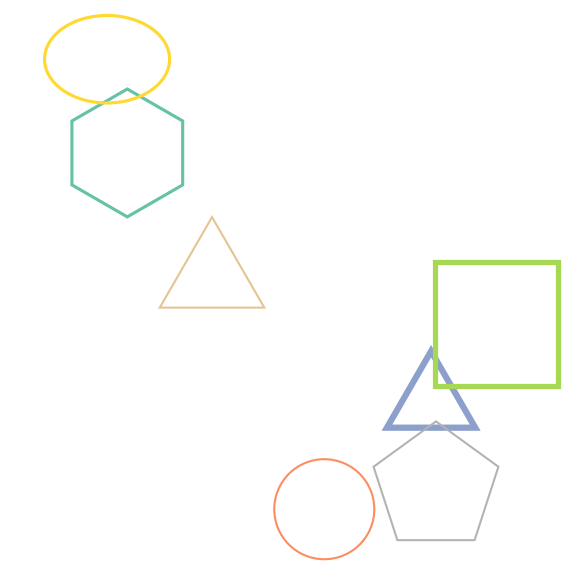[{"shape": "hexagon", "thickness": 1.5, "radius": 0.55, "center": [0.22, 0.734]}, {"shape": "circle", "thickness": 1, "radius": 0.43, "center": [0.562, 0.117]}, {"shape": "triangle", "thickness": 3, "radius": 0.44, "center": [0.746, 0.303]}, {"shape": "square", "thickness": 2.5, "radius": 0.53, "center": [0.86, 0.438]}, {"shape": "oval", "thickness": 1.5, "radius": 0.54, "center": [0.185, 0.897]}, {"shape": "triangle", "thickness": 1, "radius": 0.52, "center": [0.367, 0.519]}, {"shape": "pentagon", "thickness": 1, "radius": 0.57, "center": [0.755, 0.156]}]